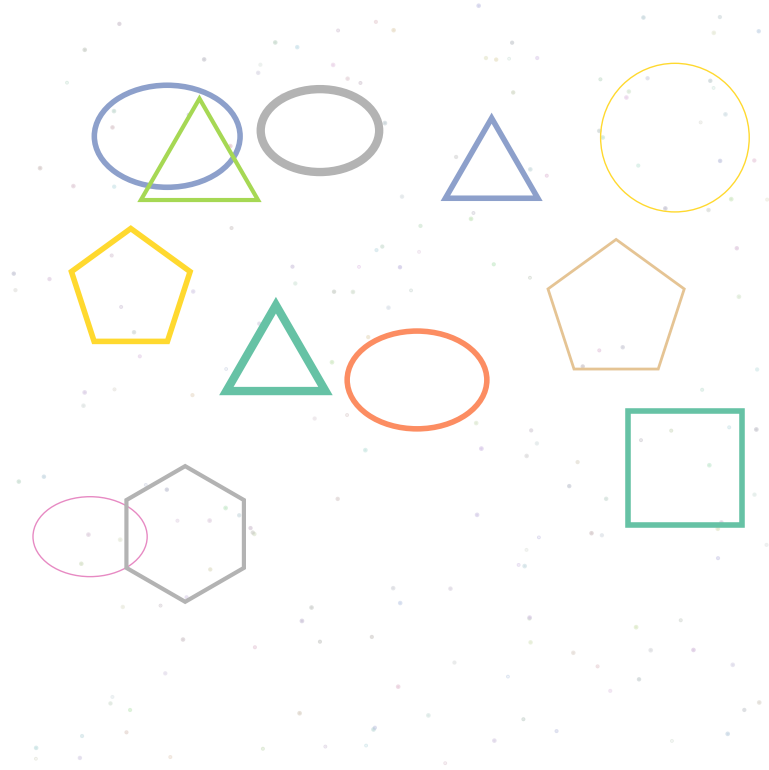[{"shape": "triangle", "thickness": 3, "radius": 0.37, "center": [0.358, 0.529]}, {"shape": "square", "thickness": 2, "radius": 0.37, "center": [0.89, 0.392]}, {"shape": "oval", "thickness": 2, "radius": 0.45, "center": [0.542, 0.507]}, {"shape": "triangle", "thickness": 2, "radius": 0.35, "center": [0.638, 0.777]}, {"shape": "oval", "thickness": 2, "radius": 0.47, "center": [0.217, 0.823]}, {"shape": "oval", "thickness": 0.5, "radius": 0.37, "center": [0.117, 0.303]}, {"shape": "triangle", "thickness": 1.5, "radius": 0.44, "center": [0.259, 0.784]}, {"shape": "circle", "thickness": 0.5, "radius": 0.48, "center": [0.877, 0.821]}, {"shape": "pentagon", "thickness": 2, "radius": 0.41, "center": [0.17, 0.622]}, {"shape": "pentagon", "thickness": 1, "radius": 0.47, "center": [0.8, 0.596]}, {"shape": "hexagon", "thickness": 1.5, "radius": 0.44, "center": [0.24, 0.307]}, {"shape": "oval", "thickness": 3, "radius": 0.38, "center": [0.416, 0.83]}]